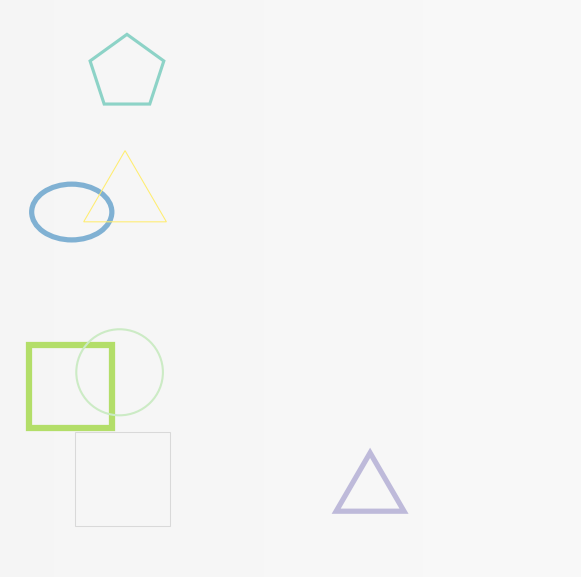[{"shape": "pentagon", "thickness": 1.5, "radius": 0.33, "center": [0.218, 0.873]}, {"shape": "triangle", "thickness": 2.5, "radius": 0.34, "center": [0.637, 0.148]}, {"shape": "oval", "thickness": 2.5, "radius": 0.34, "center": [0.123, 0.632]}, {"shape": "square", "thickness": 3, "radius": 0.36, "center": [0.122, 0.33]}, {"shape": "square", "thickness": 0.5, "radius": 0.41, "center": [0.211, 0.17]}, {"shape": "circle", "thickness": 1, "radius": 0.37, "center": [0.206, 0.354]}, {"shape": "triangle", "thickness": 0.5, "radius": 0.41, "center": [0.215, 0.656]}]